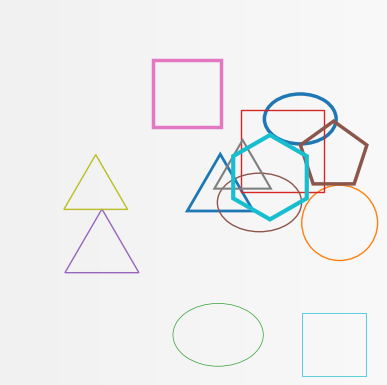[{"shape": "oval", "thickness": 2.5, "radius": 0.46, "center": [0.775, 0.691]}, {"shape": "triangle", "thickness": 2, "radius": 0.49, "center": [0.568, 0.501]}, {"shape": "circle", "thickness": 1, "radius": 0.49, "center": [0.877, 0.421]}, {"shape": "oval", "thickness": 0.5, "radius": 0.58, "center": [0.563, 0.13]}, {"shape": "square", "thickness": 1, "radius": 0.54, "center": [0.728, 0.607]}, {"shape": "triangle", "thickness": 1, "radius": 0.55, "center": [0.263, 0.347]}, {"shape": "pentagon", "thickness": 2.5, "radius": 0.45, "center": [0.861, 0.595]}, {"shape": "oval", "thickness": 1, "radius": 0.54, "center": [0.67, 0.474]}, {"shape": "square", "thickness": 2.5, "radius": 0.44, "center": [0.482, 0.756]}, {"shape": "triangle", "thickness": 1.5, "radius": 0.42, "center": [0.626, 0.552]}, {"shape": "triangle", "thickness": 1, "radius": 0.47, "center": [0.247, 0.504]}, {"shape": "square", "thickness": 0.5, "radius": 0.41, "center": [0.862, 0.105]}, {"shape": "hexagon", "thickness": 3, "radius": 0.55, "center": [0.697, 0.54]}]